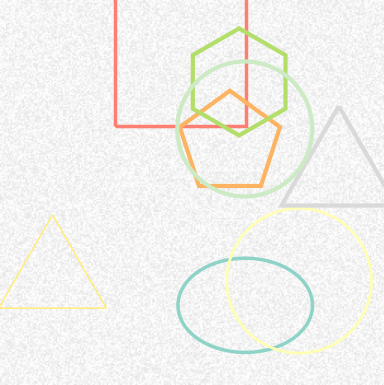[{"shape": "oval", "thickness": 2.5, "radius": 0.87, "center": [0.637, 0.207]}, {"shape": "circle", "thickness": 2, "radius": 0.94, "center": [0.777, 0.271]}, {"shape": "square", "thickness": 2.5, "radius": 0.85, "center": [0.47, 0.844]}, {"shape": "pentagon", "thickness": 3, "radius": 0.68, "center": [0.597, 0.628]}, {"shape": "hexagon", "thickness": 3, "radius": 0.7, "center": [0.621, 0.787]}, {"shape": "triangle", "thickness": 3, "radius": 0.86, "center": [0.88, 0.552]}, {"shape": "circle", "thickness": 3, "radius": 0.88, "center": [0.636, 0.665]}, {"shape": "triangle", "thickness": 1, "radius": 0.81, "center": [0.136, 0.28]}]